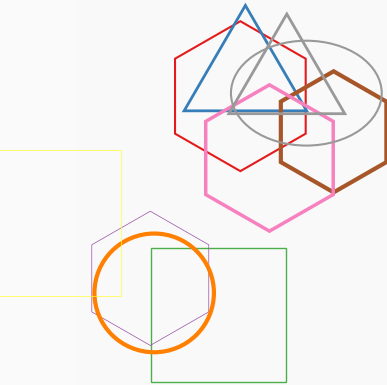[{"shape": "hexagon", "thickness": 1.5, "radius": 0.97, "center": [0.62, 0.75]}, {"shape": "triangle", "thickness": 2, "radius": 0.91, "center": [0.633, 0.803]}, {"shape": "square", "thickness": 1, "radius": 0.88, "center": [0.564, 0.182]}, {"shape": "hexagon", "thickness": 0.5, "radius": 0.87, "center": [0.388, 0.277]}, {"shape": "circle", "thickness": 3, "radius": 0.77, "center": [0.398, 0.239]}, {"shape": "square", "thickness": 0.5, "radius": 0.94, "center": [0.124, 0.421]}, {"shape": "hexagon", "thickness": 3, "radius": 0.79, "center": [0.861, 0.658]}, {"shape": "hexagon", "thickness": 2.5, "radius": 0.95, "center": [0.695, 0.59]}, {"shape": "triangle", "thickness": 2, "radius": 0.86, "center": [0.74, 0.791]}, {"shape": "oval", "thickness": 1.5, "radius": 0.97, "center": [0.791, 0.758]}]